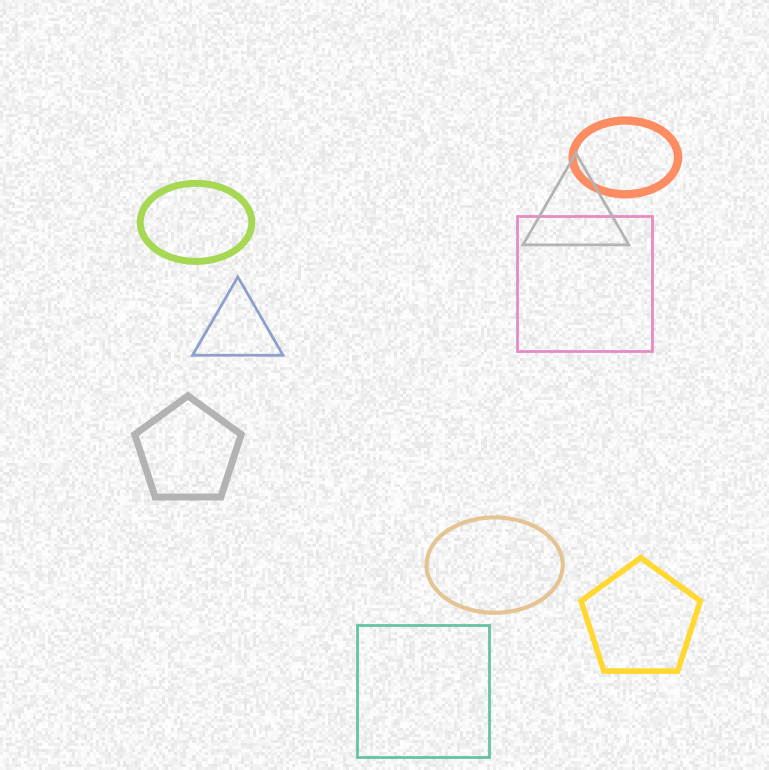[{"shape": "square", "thickness": 1, "radius": 0.43, "center": [0.549, 0.103]}, {"shape": "oval", "thickness": 3, "radius": 0.34, "center": [0.812, 0.796]}, {"shape": "triangle", "thickness": 1, "radius": 0.34, "center": [0.309, 0.573]}, {"shape": "square", "thickness": 1, "radius": 0.44, "center": [0.759, 0.632]}, {"shape": "oval", "thickness": 2.5, "radius": 0.36, "center": [0.255, 0.711]}, {"shape": "pentagon", "thickness": 2, "radius": 0.41, "center": [0.832, 0.194]}, {"shape": "oval", "thickness": 1.5, "radius": 0.44, "center": [0.642, 0.266]}, {"shape": "triangle", "thickness": 1, "radius": 0.4, "center": [0.748, 0.722]}, {"shape": "pentagon", "thickness": 2.5, "radius": 0.36, "center": [0.244, 0.413]}]